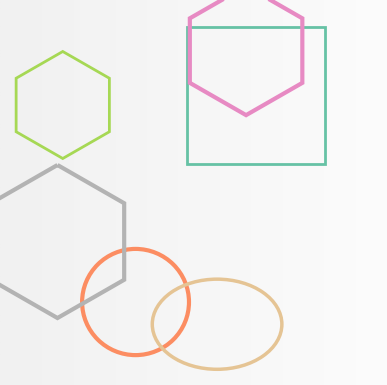[{"shape": "square", "thickness": 2, "radius": 0.89, "center": [0.66, 0.752]}, {"shape": "circle", "thickness": 3, "radius": 0.69, "center": [0.35, 0.216]}, {"shape": "hexagon", "thickness": 3, "radius": 0.84, "center": [0.635, 0.869]}, {"shape": "hexagon", "thickness": 2, "radius": 0.69, "center": [0.162, 0.727]}, {"shape": "oval", "thickness": 2.5, "radius": 0.84, "center": [0.56, 0.158]}, {"shape": "hexagon", "thickness": 3, "radius": 0.99, "center": [0.148, 0.373]}]